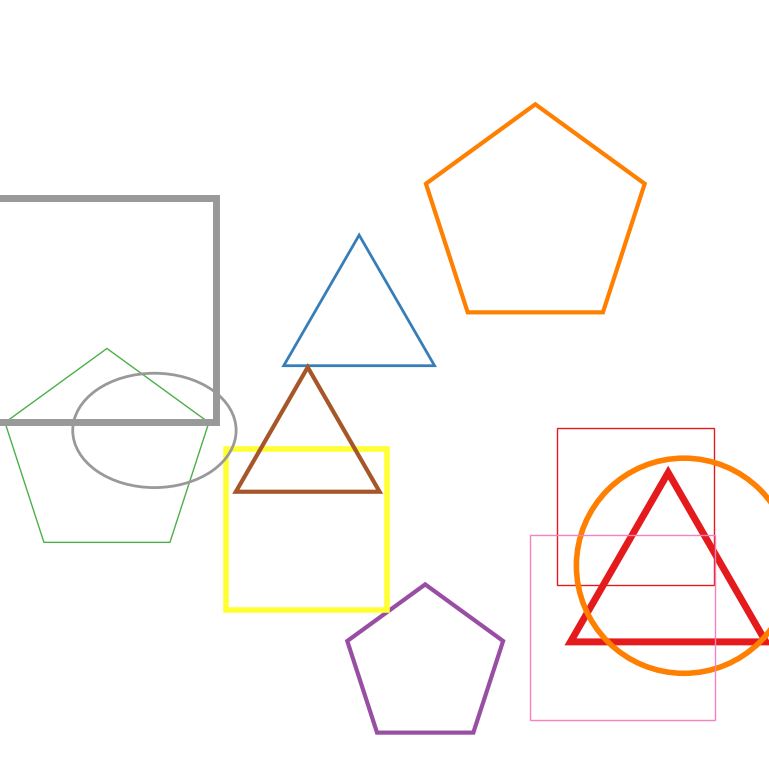[{"shape": "square", "thickness": 0.5, "radius": 0.51, "center": [0.826, 0.342]}, {"shape": "triangle", "thickness": 2.5, "radius": 0.73, "center": [0.868, 0.24]}, {"shape": "triangle", "thickness": 1, "radius": 0.57, "center": [0.466, 0.582]}, {"shape": "pentagon", "thickness": 0.5, "radius": 0.7, "center": [0.139, 0.408]}, {"shape": "pentagon", "thickness": 1.5, "radius": 0.53, "center": [0.552, 0.135]}, {"shape": "pentagon", "thickness": 1.5, "radius": 0.75, "center": [0.695, 0.715]}, {"shape": "circle", "thickness": 2, "radius": 0.7, "center": [0.888, 0.265]}, {"shape": "square", "thickness": 2, "radius": 0.52, "center": [0.398, 0.312]}, {"shape": "triangle", "thickness": 1.5, "radius": 0.54, "center": [0.4, 0.415]}, {"shape": "square", "thickness": 0.5, "radius": 0.6, "center": [0.808, 0.185]}, {"shape": "square", "thickness": 2.5, "radius": 0.73, "center": [0.134, 0.597]}, {"shape": "oval", "thickness": 1, "radius": 0.53, "center": [0.201, 0.441]}]